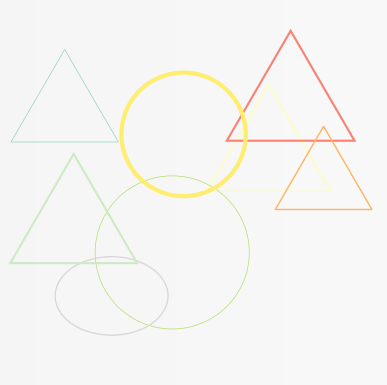[{"shape": "triangle", "thickness": 0.5, "radius": 0.8, "center": [0.167, 0.711]}, {"shape": "triangle", "thickness": 1, "radius": 0.92, "center": [0.693, 0.595]}, {"shape": "triangle", "thickness": 1.5, "radius": 0.95, "center": [0.75, 0.73]}, {"shape": "triangle", "thickness": 1, "radius": 0.72, "center": [0.835, 0.528]}, {"shape": "circle", "thickness": 0.5, "radius": 0.99, "center": [0.444, 0.344]}, {"shape": "oval", "thickness": 1, "radius": 0.73, "center": [0.288, 0.231]}, {"shape": "triangle", "thickness": 1.5, "radius": 0.95, "center": [0.19, 0.411]}, {"shape": "circle", "thickness": 3, "radius": 0.8, "center": [0.474, 0.651]}]